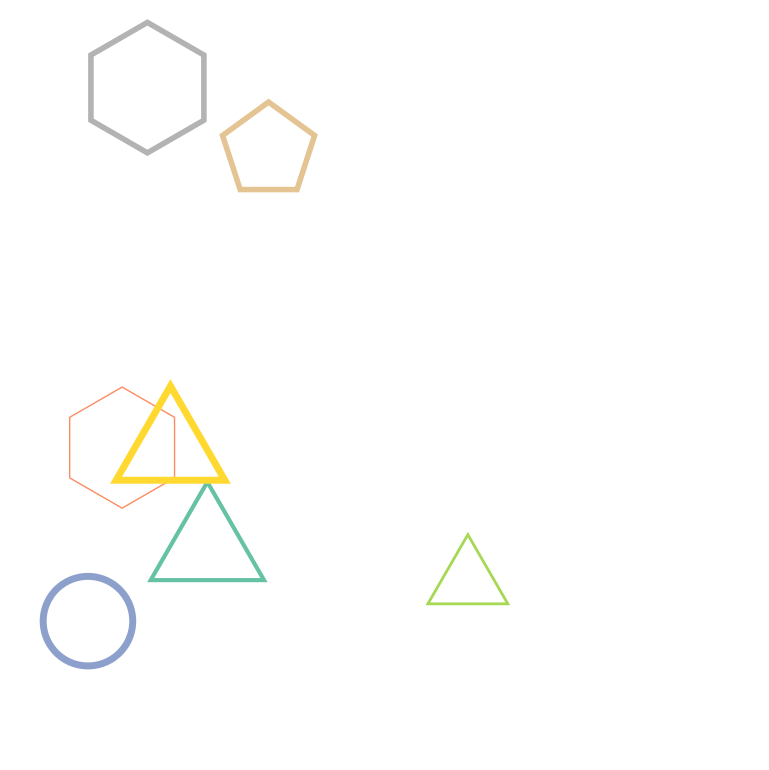[{"shape": "triangle", "thickness": 1.5, "radius": 0.42, "center": [0.269, 0.289]}, {"shape": "hexagon", "thickness": 0.5, "radius": 0.39, "center": [0.159, 0.419]}, {"shape": "circle", "thickness": 2.5, "radius": 0.29, "center": [0.114, 0.193]}, {"shape": "triangle", "thickness": 1, "radius": 0.3, "center": [0.608, 0.246]}, {"shape": "triangle", "thickness": 2.5, "radius": 0.41, "center": [0.221, 0.417]}, {"shape": "pentagon", "thickness": 2, "radius": 0.31, "center": [0.349, 0.805]}, {"shape": "hexagon", "thickness": 2, "radius": 0.42, "center": [0.191, 0.886]}]